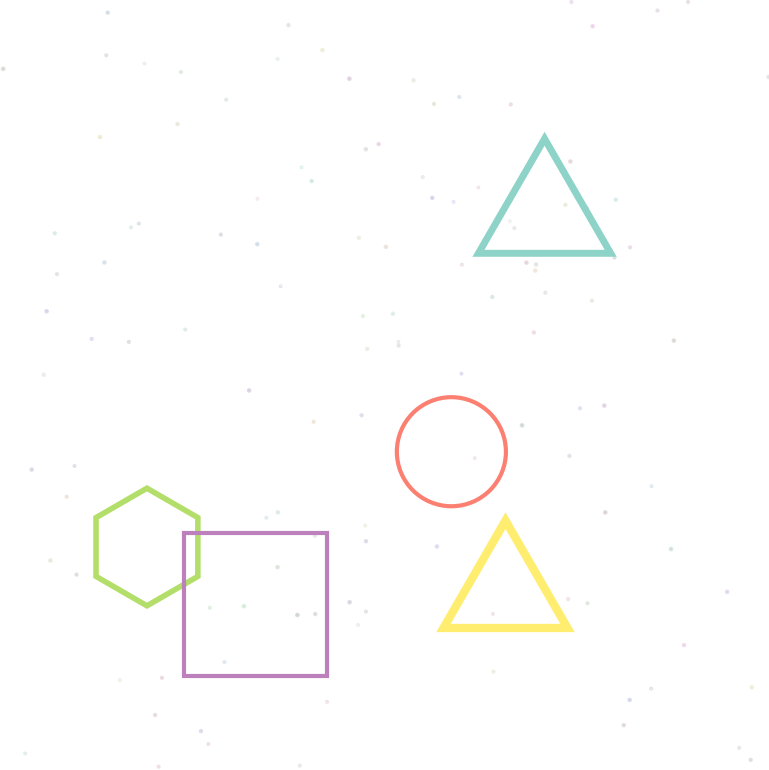[{"shape": "triangle", "thickness": 2.5, "radius": 0.5, "center": [0.707, 0.721]}, {"shape": "circle", "thickness": 1.5, "radius": 0.35, "center": [0.586, 0.413]}, {"shape": "hexagon", "thickness": 2, "radius": 0.38, "center": [0.191, 0.29]}, {"shape": "square", "thickness": 1.5, "radius": 0.46, "center": [0.331, 0.215]}, {"shape": "triangle", "thickness": 3, "radius": 0.46, "center": [0.656, 0.231]}]